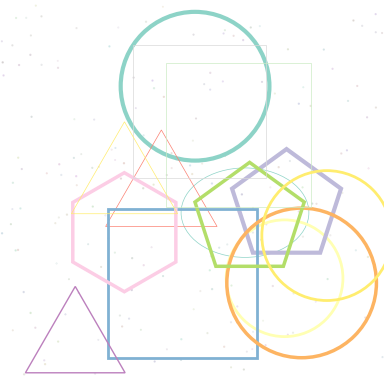[{"shape": "oval", "thickness": 0.5, "radius": 0.83, "center": [0.636, 0.448]}, {"shape": "circle", "thickness": 3, "radius": 0.97, "center": [0.507, 0.776]}, {"shape": "circle", "thickness": 2, "radius": 0.76, "center": [0.739, 0.277]}, {"shape": "pentagon", "thickness": 3, "radius": 0.74, "center": [0.744, 0.464]}, {"shape": "triangle", "thickness": 0.5, "radius": 0.84, "center": [0.419, 0.495]}, {"shape": "square", "thickness": 2, "radius": 0.97, "center": [0.474, 0.265]}, {"shape": "circle", "thickness": 2.5, "radius": 0.97, "center": [0.783, 0.265]}, {"shape": "pentagon", "thickness": 2.5, "radius": 0.75, "center": [0.648, 0.429]}, {"shape": "hexagon", "thickness": 2.5, "radius": 0.77, "center": [0.323, 0.397]}, {"shape": "square", "thickness": 0.5, "radius": 0.86, "center": [0.518, 0.71]}, {"shape": "triangle", "thickness": 1, "radius": 0.75, "center": [0.195, 0.106]}, {"shape": "square", "thickness": 0.5, "radius": 0.94, "center": [0.62, 0.649]}, {"shape": "circle", "thickness": 2, "radius": 0.84, "center": [0.849, 0.388]}, {"shape": "triangle", "thickness": 0.5, "radius": 0.8, "center": [0.323, 0.524]}]